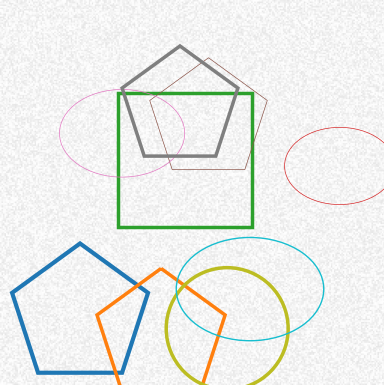[{"shape": "pentagon", "thickness": 3, "radius": 0.93, "center": [0.208, 0.182]}, {"shape": "pentagon", "thickness": 2.5, "radius": 0.87, "center": [0.418, 0.128]}, {"shape": "square", "thickness": 2.5, "radius": 0.87, "center": [0.479, 0.585]}, {"shape": "oval", "thickness": 0.5, "radius": 0.72, "center": [0.882, 0.569]}, {"shape": "pentagon", "thickness": 0.5, "radius": 0.8, "center": [0.542, 0.689]}, {"shape": "oval", "thickness": 0.5, "radius": 0.81, "center": [0.317, 0.654]}, {"shape": "pentagon", "thickness": 2.5, "radius": 0.79, "center": [0.468, 0.722]}, {"shape": "circle", "thickness": 2.5, "radius": 0.79, "center": [0.59, 0.146]}, {"shape": "oval", "thickness": 1, "radius": 0.96, "center": [0.649, 0.249]}]